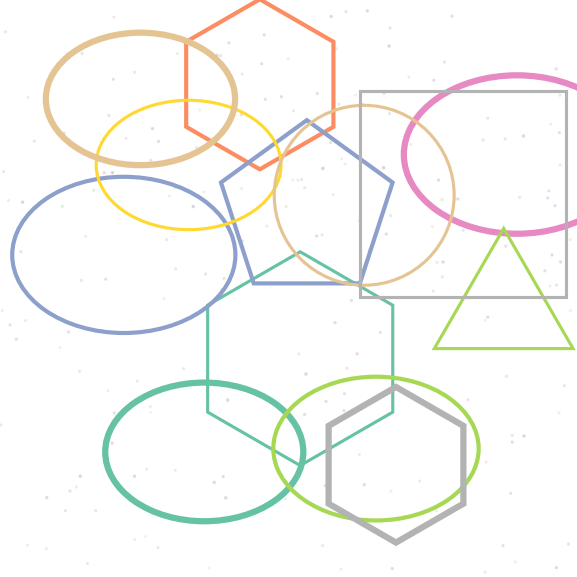[{"shape": "oval", "thickness": 3, "radius": 0.86, "center": [0.354, 0.217]}, {"shape": "hexagon", "thickness": 1.5, "radius": 0.93, "center": [0.52, 0.378]}, {"shape": "hexagon", "thickness": 2, "radius": 0.74, "center": [0.45, 0.853]}, {"shape": "pentagon", "thickness": 2, "radius": 0.78, "center": [0.531, 0.635]}, {"shape": "oval", "thickness": 2, "radius": 0.97, "center": [0.214, 0.558]}, {"shape": "oval", "thickness": 3, "radius": 0.98, "center": [0.895, 0.732]}, {"shape": "triangle", "thickness": 1.5, "radius": 0.69, "center": [0.872, 0.465]}, {"shape": "oval", "thickness": 2, "radius": 0.89, "center": [0.651, 0.222]}, {"shape": "oval", "thickness": 1.5, "radius": 0.8, "center": [0.327, 0.713]}, {"shape": "circle", "thickness": 1.5, "radius": 0.78, "center": [0.631, 0.661]}, {"shape": "oval", "thickness": 3, "radius": 0.82, "center": [0.243, 0.828]}, {"shape": "square", "thickness": 1.5, "radius": 0.89, "center": [0.801, 0.663]}, {"shape": "hexagon", "thickness": 3, "radius": 0.67, "center": [0.686, 0.194]}]